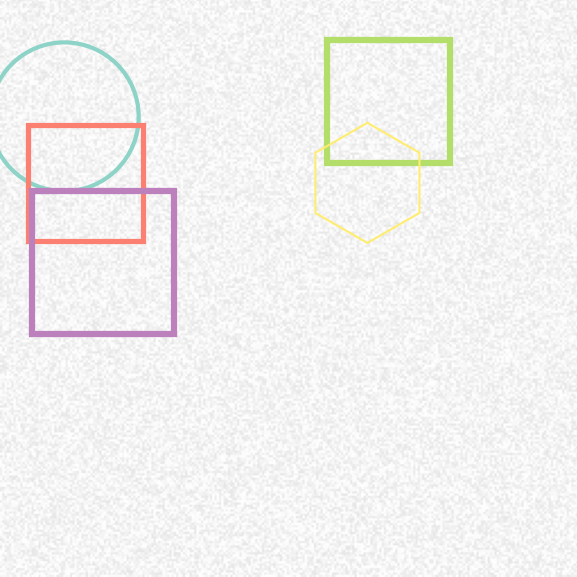[{"shape": "circle", "thickness": 2, "radius": 0.64, "center": [0.111, 0.797]}, {"shape": "square", "thickness": 2.5, "radius": 0.5, "center": [0.148, 0.682]}, {"shape": "square", "thickness": 3, "radius": 0.53, "center": [0.673, 0.823]}, {"shape": "square", "thickness": 3, "radius": 0.62, "center": [0.178, 0.545]}, {"shape": "hexagon", "thickness": 1, "radius": 0.52, "center": [0.636, 0.682]}]